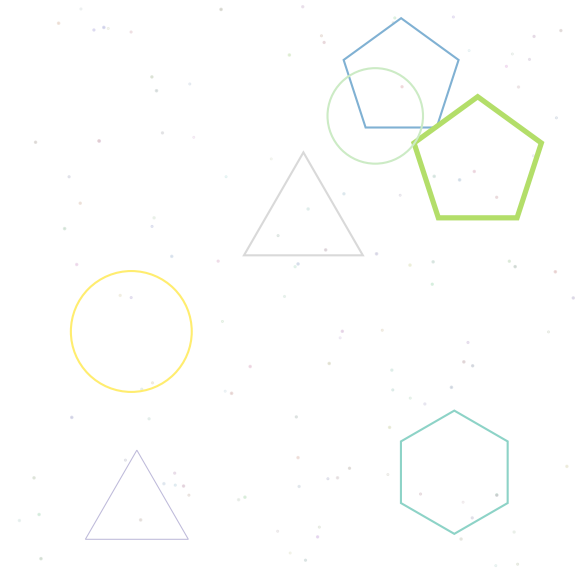[{"shape": "hexagon", "thickness": 1, "radius": 0.53, "center": [0.787, 0.181]}, {"shape": "triangle", "thickness": 0.5, "radius": 0.51, "center": [0.237, 0.117]}, {"shape": "pentagon", "thickness": 1, "radius": 0.52, "center": [0.695, 0.863]}, {"shape": "pentagon", "thickness": 2.5, "radius": 0.58, "center": [0.827, 0.716]}, {"shape": "triangle", "thickness": 1, "radius": 0.59, "center": [0.525, 0.616]}, {"shape": "circle", "thickness": 1, "radius": 0.41, "center": [0.65, 0.798]}, {"shape": "circle", "thickness": 1, "radius": 0.52, "center": [0.227, 0.425]}]